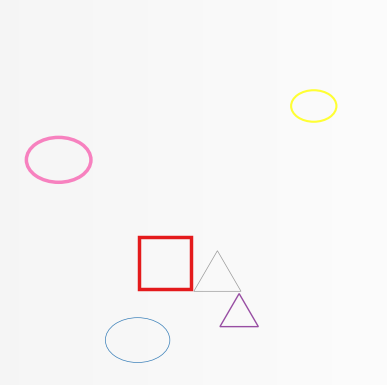[{"shape": "square", "thickness": 2.5, "radius": 0.34, "center": [0.426, 0.316]}, {"shape": "oval", "thickness": 0.5, "radius": 0.42, "center": [0.355, 0.117]}, {"shape": "triangle", "thickness": 1, "radius": 0.29, "center": [0.617, 0.18]}, {"shape": "oval", "thickness": 1.5, "radius": 0.29, "center": [0.81, 0.725]}, {"shape": "oval", "thickness": 2.5, "radius": 0.42, "center": [0.151, 0.585]}, {"shape": "triangle", "thickness": 0.5, "radius": 0.35, "center": [0.561, 0.279]}]